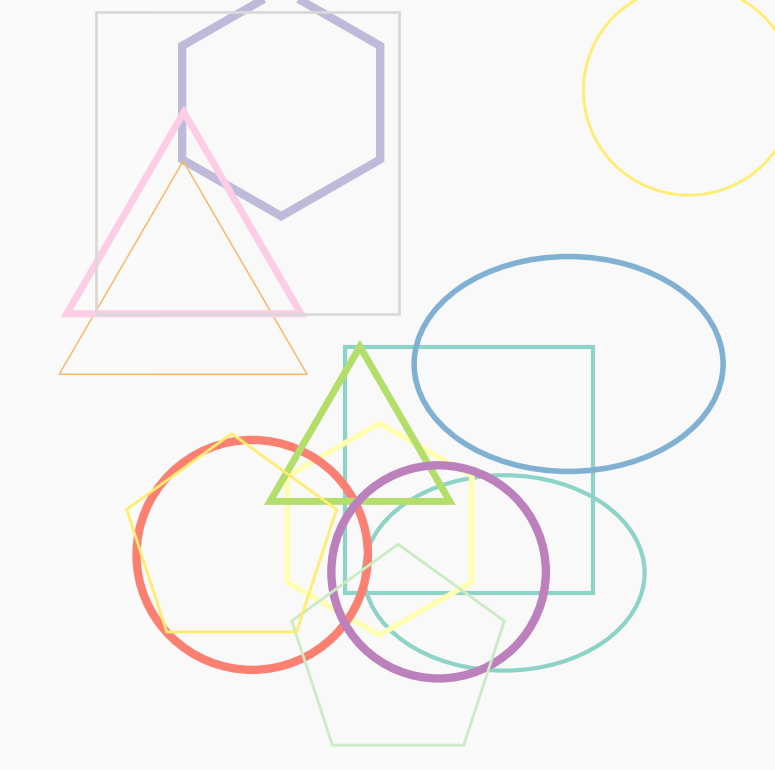[{"shape": "square", "thickness": 1.5, "radius": 0.8, "center": [0.605, 0.389]}, {"shape": "oval", "thickness": 1.5, "radius": 0.91, "center": [0.651, 0.256]}, {"shape": "hexagon", "thickness": 2, "radius": 0.69, "center": [0.49, 0.313]}, {"shape": "hexagon", "thickness": 3, "radius": 0.74, "center": [0.363, 0.867]}, {"shape": "circle", "thickness": 3, "radius": 0.75, "center": [0.325, 0.279]}, {"shape": "oval", "thickness": 2, "radius": 1.0, "center": [0.734, 0.527]}, {"shape": "triangle", "thickness": 0.5, "radius": 0.92, "center": [0.236, 0.606]}, {"shape": "triangle", "thickness": 2.5, "radius": 0.67, "center": [0.464, 0.416]}, {"shape": "triangle", "thickness": 2.5, "radius": 0.87, "center": [0.237, 0.68]}, {"shape": "square", "thickness": 1, "radius": 0.98, "center": [0.319, 0.788]}, {"shape": "circle", "thickness": 3, "radius": 0.69, "center": [0.566, 0.257]}, {"shape": "pentagon", "thickness": 1, "radius": 0.72, "center": [0.514, 0.149]}, {"shape": "circle", "thickness": 1, "radius": 0.68, "center": [0.889, 0.883]}, {"shape": "pentagon", "thickness": 1, "radius": 0.71, "center": [0.299, 0.294]}]